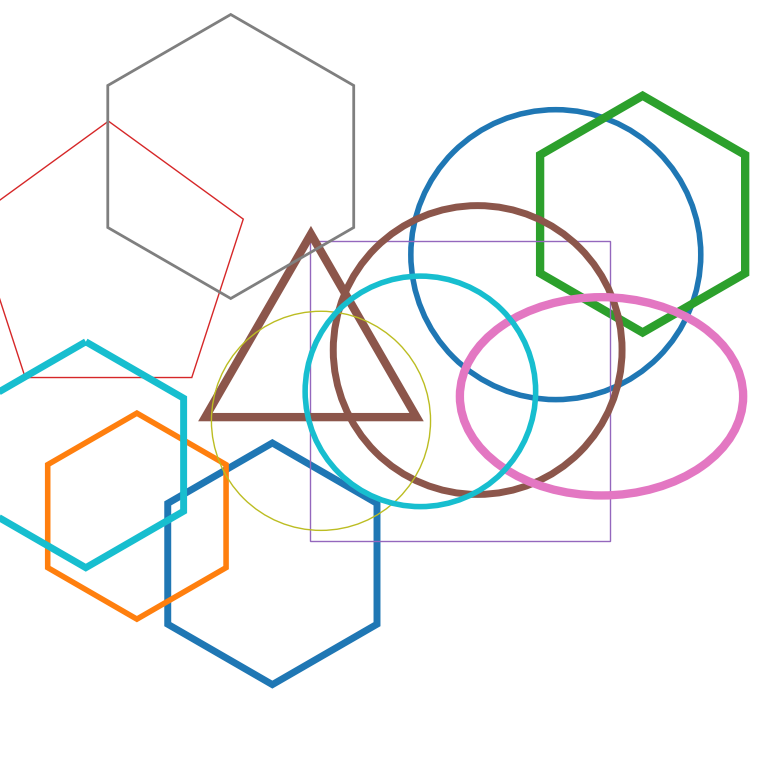[{"shape": "hexagon", "thickness": 2.5, "radius": 0.78, "center": [0.354, 0.268]}, {"shape": "circle", "thickness": 2, "radius": 0.94, "center": [0.722, 0.669]}, {"shape": "hexagon", "thickness": 2, "radius": 0.67, "center": [0.178, 0.33]}, {"shape": "hexagon", "thickness": 3, "radius": 0.77, "center": [0.835, 0.722]}, {"shape": "pentagon", "thickness": 0.5, "radius": 0.92, "center": [0.141, 0.659]}, {"shape": "square", "thickness": 0.5, "radius": 0.97, "center": [0.598, 0.492]}, {"shape": "circle", "thickness": 2.5, "radius": 0.94, "center": [0.62, 0.545]}, {"shape": "triangle", "thickness": 3, "radius": 0.79, "center": [0.404, 0.537]}, {"shape": "oval", "thickness": 3, "radius": 0.92, "center": [0.781, 0.485]}, {"shape": "hexagon", "thickness": 1, "radius": 0.92, "center": [0.3, 0.797]}, {"shape": "circle", "thickness": 0.5, "radius": 0.71, "center": [0.417, 0.453]}, {"shape": "hexagon", "thickness": 2.5, "radius": 0.73, "center": [0.111, 0.409]}, {"shape": "circle", "thickness": 2, "radius": 0.75, "center": [0.546, 0.492]}]